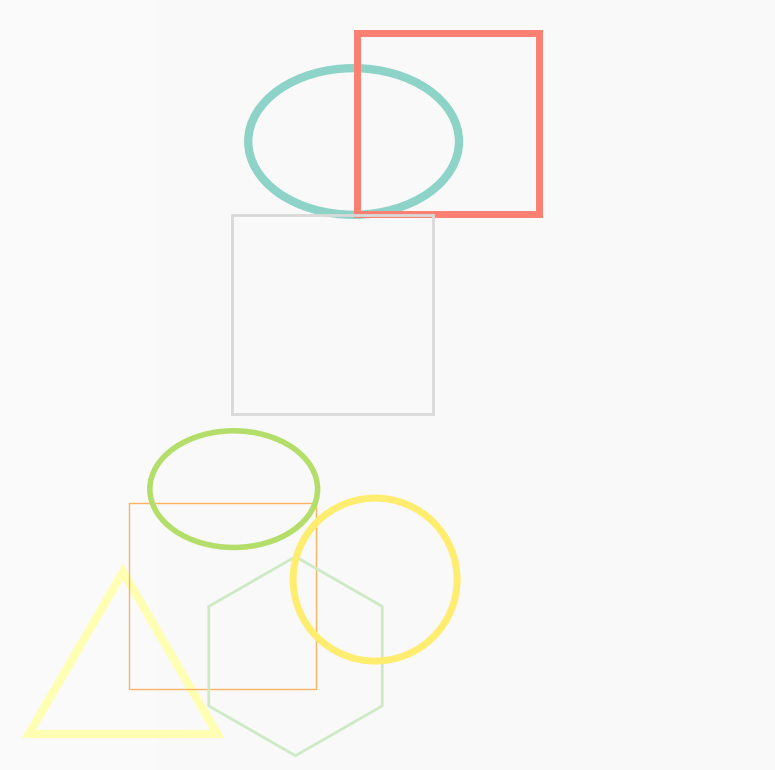[{"shape": "oval", "thickness": 3, "radius": 0.68, "center": [0.456, 0.816]}, {"shape": "triangle", "thickness": 3, "radius": 0.7, "center": [0.159, 0.117]}, {"shape": "square", "thickness": 2.5, "radius": 0.59, "center": [0.578, 0.839]}, {"shape": "square", "thickness": 0.5, "radius": 0.6, "center": [0.287, 0.226]}, {"shape": "oval", "thickness": 2, "radius": 0.54, "center": [0.302, 0.365]}, {"shape": "square", "thickness": 1, "radius": 0.65, "center": [0.429, 0.592]}, {"shape": "hexagon", "thickness": 1, "radius": 0.65, "center": [0.381, 0.148]}, {"shape": "circle", "thickness": 2.5, "radius": 0.53, "center": [0.484, 0.247]}]